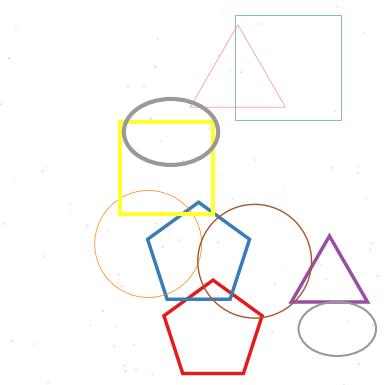[{"shape": "pentagon", "thickness": 2.5, "radius": 0.67, "center": [0.553, 0.138]}, {"shape": "pentagon", "thickness": 2.5, "radius": 0.7, "center": [0.516, 0.335]}, {"shape": "square", "thickness": 0.5, "radius": 0.69, "center": [0.748, 0.825]}, {"shape": "triangle", "thickness": 2.5, "radius": 0.57, "center": [0.856, 0.273]}, {"shape": "circle", "thickness": 0.5, "radius": 0.69, "center": [0.385, 0.366]}, {"shape": "square", "thickness": 3, "radius": 0.6, "center": [0.432, 0.563]}, {"shape": "circle", "thickness": 1, "radius": 0.74, "center": [0.661, 0.321]}, {"shape": "triangle", "thickness": 0.5, "radius": 0.71, "center": [0.618, 0.793]}, {"shape": "oval", "thickness": 1.5, "radius": 0.5, "center": [0.876, 0.146]}, {"shape": "oval", "thickness": 3, "radius": 0.61, "center": [0.444, 0.657]}]